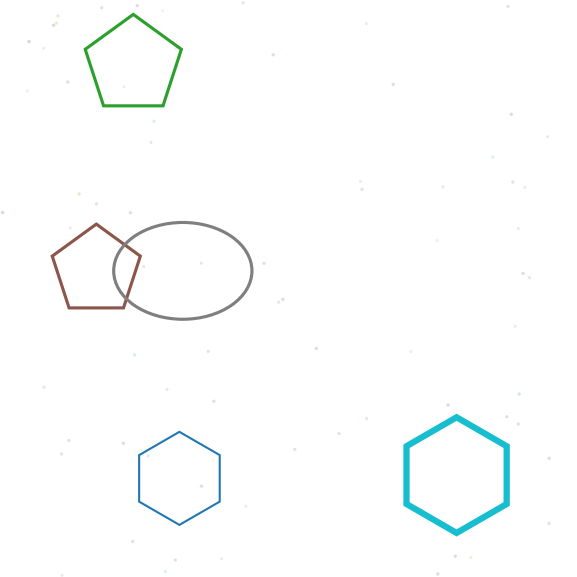[{"shape": "hexagon", "thickness": 1, "radius": 0.4, "center": [0.311, 0.171]}, {"shape": "pentagon", "thickness": 1.5, "radius": 0.44, "center": [0.231, 0.887]}, {"shape": "pentagon", "thickness": 1.5, "radius": 0.4, "center": [0.167, 0.531]}, {"shape": "oval", "thickness": 1.5, "radius": 0.6, "center": [0.317, 0.53]}, {"shape": "hexagon", "thickness": 3, "radius": 0.5, "center": [0.791, 0.176]}]